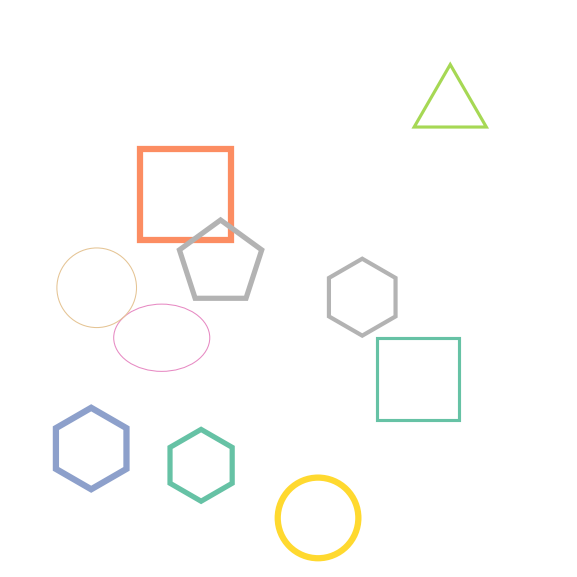[{"shape": "square", "thickness": 1.5, "radius": 0.35, "center": [0.723, 0.343]}, {"shape": "hexagon", "thickness": 2.5, "radius": 0.31, "center": [0.348, 0.193]}, {"shape": "square", "thickness": 3, "radius": 0.39, "center": [0.321, 0.662]}, {"shape": "hexagon", "thickness": 3, "radius": 0.35, "center": [0.158, 0.222]}, {"shape": "oval", "thickness": 0.5, "radius": 0.42, "center": [0.28, 0.414]}, {"shape": "triangle", "thickness": 1.5, "radius": 0.36, "center": [0.78, 0.815]}, {"shape": "circle", "thickness": 3, "radius": 0.35, "center": [0.551, 0.102]}, {"shape": "circle", "thickness": 0.5, "radius": 0.34, "center": [0.167, 0.501]}, {"shape": "hexagon", "thickness": 2, "radius": 0.33, "center": [0.627, 0.485]}, {"shape": "pentagon", "thickness": 2.5, "radius": 0.37, "center": [0.382, 0.543]}]